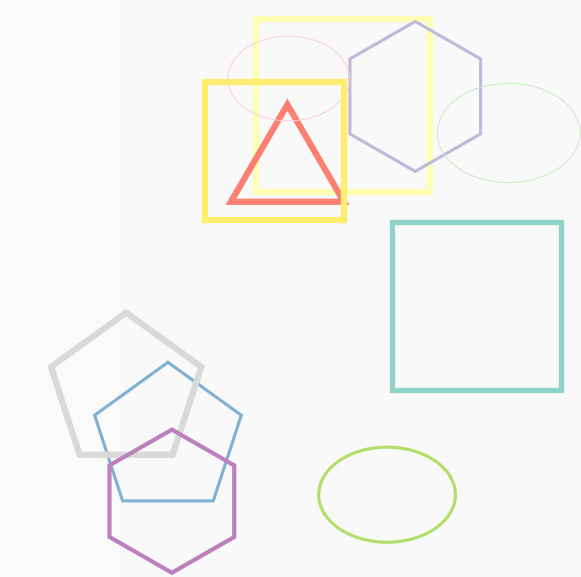[{"shape": "square", "thickness": 2.5, "radius": 0.73, "center": [0.82, 0.469]}, {"shape": "square", "thickness": 3, "radius": 0.75, "center": [0.59, 0.816]}, {"shape": "hexagon", "thickness": 1.5, "radius": 0.65, "center": [0.714, 0.832]}, {"shape": "triangle", "thickness": 3, "radius": 0.56, "center": [0.494, 0.706]}, {"shape": "pentagon", "thickness": 1.5, "radius": 0.66, "center": [0.289, 0.239]}, {"shape": "oval", "thickness": 1.5, "radius": 0.59, "center": [0.666, 0.143]}, {"shape": "oval", "thickness": 0.5, "radius": 0.52, "center": [0.496, 0.863]}, {"shape": "pentagon", "thickness": 3, "radius": 0.68, "center": [0.217, 0.322]}, {"shape": "hexagon", "thickness": 2, "radius": 0.62, "center": [0.296, 0.131]}, {"shape": "oval", "thickness": 0.5, "radius": 0.61, "center": [0.875, 0.769]}, {"shape": "square", "thickness": 3, "radius": 0.6, "center": [0.471, 0.737]}]